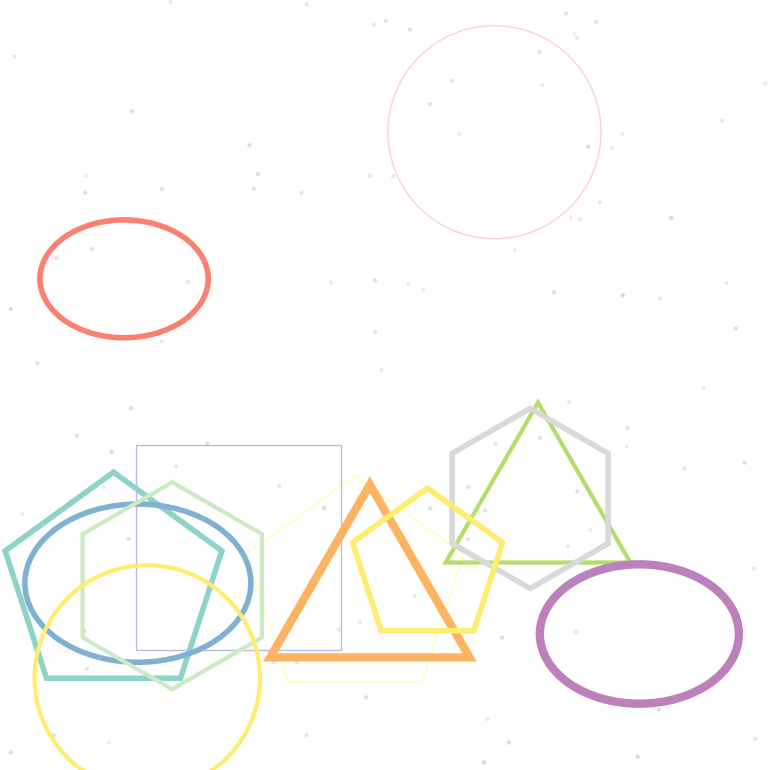[{"shape": "pentagon", "thickness": 2, "radius": 0.74, "center": [0.147, 0.239]}, {"shape": "pentagon", "thickness": 0.5, "radius": 0.74, "center": [0.461, 0.234]}, {"shape": "square", "thickness": 0.5, "radius": 0.67, "center": [0.31, 0.289]}, {"shape": "oval", "thickness": 2, "radius": 0.55, "center": [0.161, 0.638]}, {"shape": "oval", "thickness": 2, "radius": 0.73, "center": [0.179, 0.243]}, {"shape": "triangle", "thickness": 3, "radius": 0.75, "center": [0.48, 0.221]}, {"shape": "triangle", "thickness": 1.5, "radius": 0.69, "center": [0.699, 0.339]}, {"shape": "circle", "thickness": 0.5, "radius": 0.69, "center": [0.642, 0.828]}, {"shape": "hexagon", "thickness": 2, "radius": 0.59, "center": [0.689, 0.353]}, {"shape": "oval", "thickness": 3, "radius": 0.65, "center": [0.83, 0.177]}, {"shape": "hexagon", "thickness": 1.5, "radius": 0.67, "center": [0.224, 0.239]}, {"shape": "pentagon", "thickness": 2, "radius": 0.51, "center": [0.555, 0.264]}, {"shape": "circle", "thickness": 1.5, "radius": 0.73, "center": [0.191, 0.12]}]